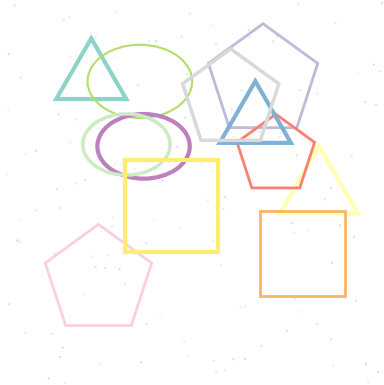[{"shape": "triangle", "thickness": 3, "radius": 0.52, "center": [0.237, 0.795]}, {"shape": "triangle", "thickness": 3, "radius": 0.59, "center": [0.828, 0.504]}, {"shape": "pentagon", "thickness": 2, "radius": 0.75, "center": [0.683, 0.789]}, {"shape": "pentagon", "thickness": 2, "radius": 0.53, "center": [0.716, 0.598]}, {"shape": "triangle", "thickness": 3, "radius": 0.53, "center": [0.663, 0.682]}, {"shape": "square", "thickness": 2, "radius": 0.55, "center": [0.786, 0.341]}, {"shape": "oval", "thickness": 1.5, "radius": 0.68, "center": [0.363, 0.789]}, {"shape": "pentagon", "thickness": 2, "radius": 0.73, "center": [0.256, 0.272]}, {"shape": "pentagon", "thickness": 2.5, "radius": 0.66, "center": [0.599, 0.742]}, {"shape": "oval", "thickness": 3, "radius": 0.6, "center": [0.373, 0.62]}, {"shape": "oval", "thickness": 2.5, "radius": 0.57, "center": [0.328, 0.625]}, {"shape": "square", "thickness": 3, "radius": 0.6, "center": [0.446, 0.466]}]